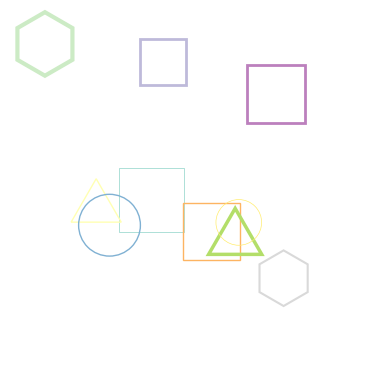[{"shape": "square", "thickness": 0.5, "radius": 0.42, "center": [0.394, 0.481]}, {"shape": "triangle", "thickness": 1, "radius": 0.38, "center": [0.25, 0.461]}, {"shape": "square", "thickness": 2, "radius": 0.3, "center": [0.424, 0.838]}, {"shape": "circle", "thickness": 1, "radius": 0.4, "center": [0.284, 0.415]}, {"shape": "square", "thickness": 1, "radius": 0.37, "center": [0.549, 0.399]}, {"shape": "triangle", "thickness": 2.5, "radius": 0.4, "center": [0.611, 0.379]}, {"shape": "hexagon", "thickness": 1.5, "radius": 0.36, "center": [0.737, 0.277]}, {"shape": "square", "thickness": 2, "radius": 0.38, "center": [0.717, 0.756]}, {"shape": "hexagon", "thickness": 3, "radius": 0.41, "center": [0.117, 0.886]}, {"shape": "circle", "thickness": 0.5, "radius": 0.3, "center": [0.62, 0.422]}]